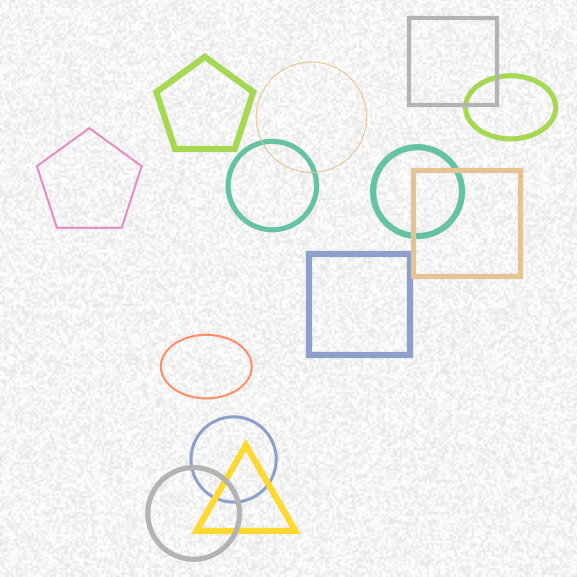[{"shape": "circle", "thickness": 2.5, "radius": 0.38, "center": [0.472, 0.678]}, {"shape": "circle", "thickness": 3, "radius": 0.38, "center": [0.723, 0.667]}, {"shape": "oval", "thickness": 1, "radius": 0.39, "center": [0.357, 0.364]}, {"shape": "circle", "thickness": 1.5, "radius": 0.37, "center": [0.405, 0.204]}, {"shape": "square", "thickness": 3, "radius": 0.44, "center": [0.623, 0.472]}, {"shape": "pentagon", "thickness": 1, "radius": 0.48, "center": [0.155, 0.682]}, {"shape": "oval", "thickness": 2.5, "radius": 0.39, "center": [0.884, 0.813]}, {"shape": "pentagon", "thickness": 3, "radius": 0.44, "center": [0.355, 0.812]}, {"shape": "triangle", "thickness": 3, "radius": 0.5, "center": [0.426, 0.129]}, {"shape": "square", "thickness": 2.5, "radius": 0.46, "center": [0.808, 0.613]}, {"shape": "circle", "thickness": 0.5, "radius": 0.48, "center": [0.539, 0.796]}, {"shape": "circle", "thickness": 2.5, "radius": 0.4, "center": [0.335, 0.11]}, {"shape": "square", "thickness": 2, "radius": 0.38, "center": [0.785, 0.893]}]